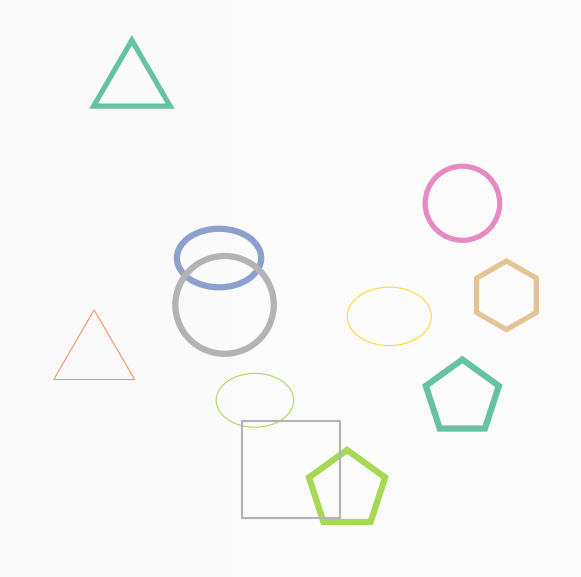[{"shape": "pentagon", "thickness": 3, "radius": 0.33, "center": [0.795, 0.311]}, {"shape": "triangle", "thickness": 2.5, "radius": 0.38, "center": [0.227, 0.853]}, {"shape": "triangle", "thickness": 0.5, "radius": 0.4, "center": [0.162, 0.382]}, {"shape": "oval", "thickness": 3, "radius": 0.36, "center": [0.377, 0.552]}, {"shape": "circle", "thickness": 2.5, "radius": 0.32, "center": [0.796, 0.647]}, {"shape": "oval", "thickness": 0.5, "radius": 0.33, "center": [0.439, 0.306]}, {"shape": "pentagon", "thickness": 3, "radius": 0.34, "center": [0.597, 0.151]}, {"shape": "oval", "thickness": 0.5, "radius": 0.36, "center": [0.67, 0.451]}, {"shape": "hexagon", "thickness": 2.5, "radius": 0.3, "center": [0.871, 0.488]}, {"shape": "circle", "thickness": 3, "radius": 0.42, "center": [0.386, 0.471]}, {"shape": "square", "thickness": 1, "radius": 0.42, "center": [0.501, 0.186]}]